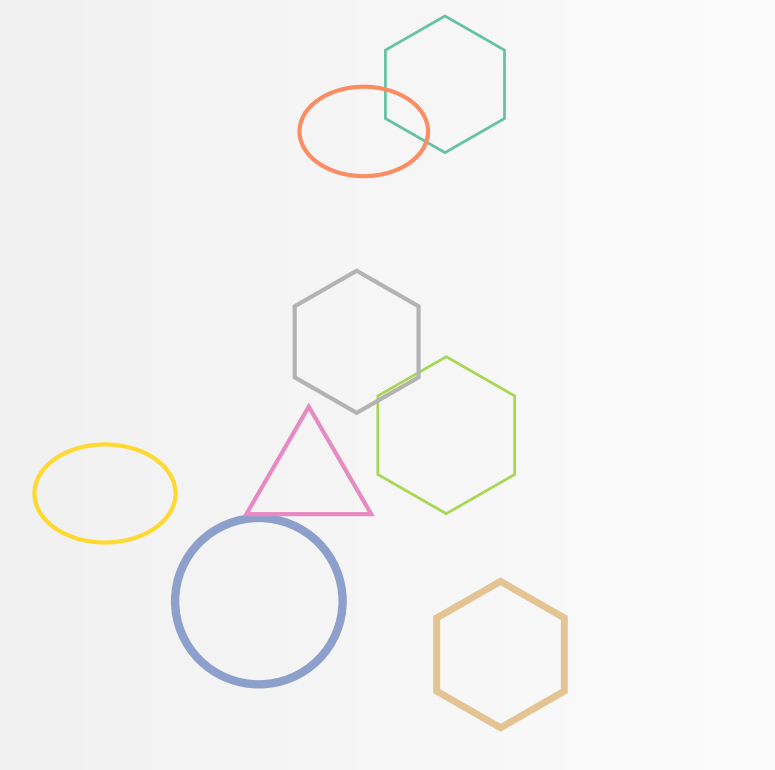[{"shape": "hexagon", "thickness": 1, "radius": 0.44, "center": [0.574, 0.89]}, {"shape": "oval", "thickness": 1.5, "radius": 0.41, "center": [0.469, 0.829]}, {"shape": "circle", "thickness": 3, "radius": 0.54, "center": [0.334, 0.219]}, {"shape": "triangle", "thickness": 1.5, "radius": 0.47, "center": [0.398, 0.379]}, {"shape": "hexagon", "thickness": 1, "radius": 0.51, "center": [0.576, 0.435]}, {"shape": "oval", "thickness": 1.5, "radius": 0.46, "center": [0.135, 0.359]}, {"shape": "hexagon", "thickness": 2.5, "radius": 0.48, "center": [0.646, 0.15]}, {"shape": "hexagon", "thickness": 1.5, "radius": 0.46, "center": [0.46, 0.556]}]